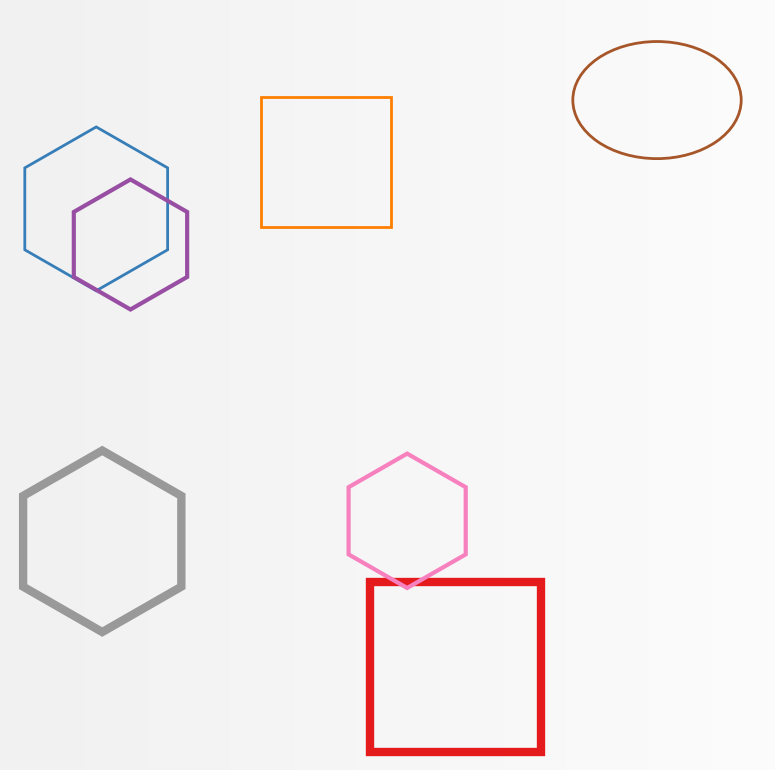[{"shape": "square", "thickness": 3, "radius": 0.55, "center": [0.588, 0.134]}, {"shape": "hexagon", "thickness": 1, "radius": 0.53, "center": [0.124, 0.729]}, {"shape": "hexagon", "thickness": 1.5, "radius": 0.42, "center": [0.168, 0.683]}, {"shape": "square", "thickness": 1, "radius": 0.42, "center": [0.421, 0.789]}, {"shape": "oval", "thickness": 1, "radius": 0.54, "center": [0.848, 0.87]}, {"shape": "hexagon", "thickness": 1.5, "radius": 0.44, "center": [0.525, 0.324]}, {"shape": "hexagon", "thickness": 3, "radius": 0.59, "center": [0.132, 0.297]}]